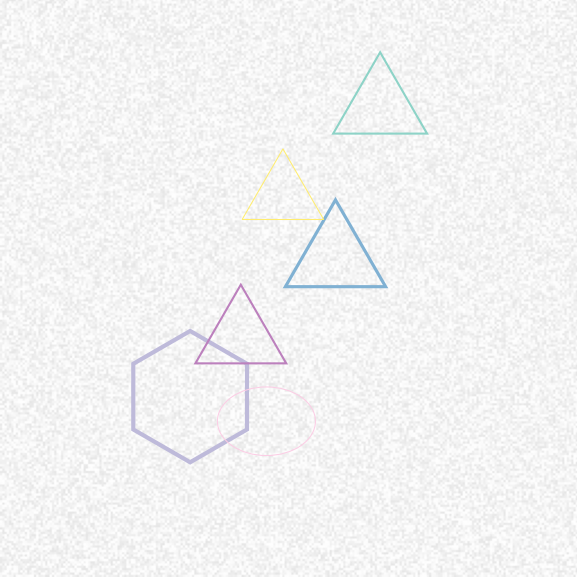[{"shape": "triangle", "thickness": 1, "radius": 0.47, "center": [0.658, 0.815]}, {"shape": "hexagon", "thickness": 2, "radius": 0.57, "center": [0.329, 0.312]}, {"shape": "triangle", "thickness": 1.5, "radius": 0.5, "center": [0.581, 0.553]}, {"shape": "oval", "thickness": 0.5, "radius": 0.42, "center": [0.461, 0.27]}, {"shape": "triangle", "thickness": 1, "radius": 0.45, "center": [0.417, 0.415]}, {"shape": "triangle", "thickness": 0.5, "radius": 0.41, "center": [0.49, 0.66]}]